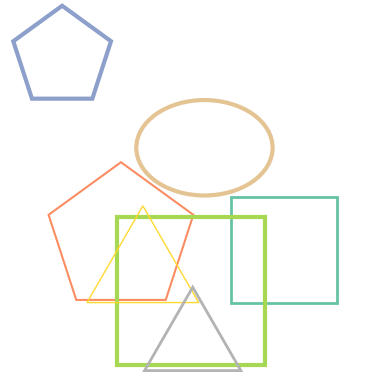[{"shape": "square", "thickness": 2, "radius": 0.69, "center": [0.738, 0.351]}, {"shape": "pentagon", "thickness": 1.5, "radius": 0.99, "center": [0.314, 0.381]}, {"shape": "pentagon", "thickness": 3, "radius": 0.67, "center": [0.161, 0.852]}, {"shape": "square", "thickness": 3, "radius": 0.96, "center": [0.496, 0.244]}, {"shape": "triangle", "thickness": 1, "radius": 0.84, "center": [0.371, 0.298]}, {"shape": "oval", "thickness": 3, "radius": 0.89, "center": [0.531, 0.616]}, {"shape": "triangle", "thickness": 2, "radius": 0.72, "center": [0.501, 0.11]}]